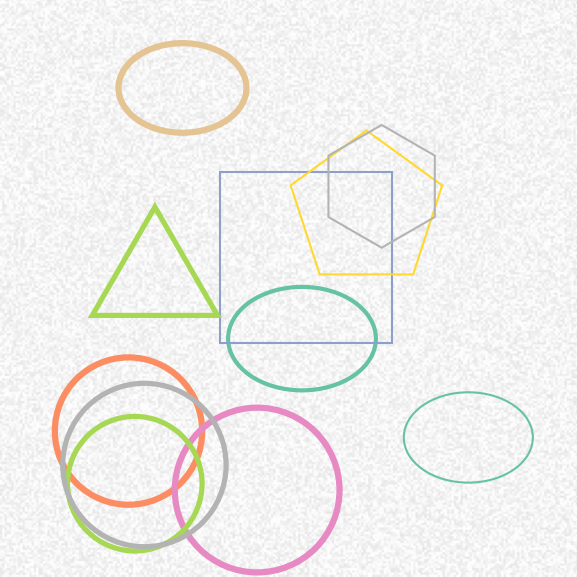[{"shape": "oval", "thickness": 1, "radius": 0.56, "center": [0.811, 0.242]}, {"shape": "oval", "thickness": 2, "radius": 0.64, "center": [0.523, 0.413]}, {"shape": "circle", "thickness": 3, "radius": 0.64, "center": [0.223, 0.253]}, {"shape": "square", "thickness": 1, "radius": 0.74, "center": [0.53, 0.553]}, {"shape": "circle", "thickness": 3, "radius": 0.71, "center": [0.445, 0.151]}, {"shape": "circle", "thickness": 2.5, "radius": 0.58, "center": [0.233, 0.162]}, {"shape": "triangle", "thickness": 2.5, "radius": 0.63, "center": [0.268, 0.516]}, {"shape": "pentagon", "thickness": 1, "radius": 0.69, "center": [0.635, 0.636]}, {"shape": "oval", "thickness": 3, "radius": 0.55, "center": [0.316, 0.847]}, {"shape": "hexagon", "thickness": 1, "radius": 0.53, "center": [0.661, 0.677]}, {"shape": "circle", "thickness": 2.5, "radius": 0.71, "center": [0.25, 0.194]}]